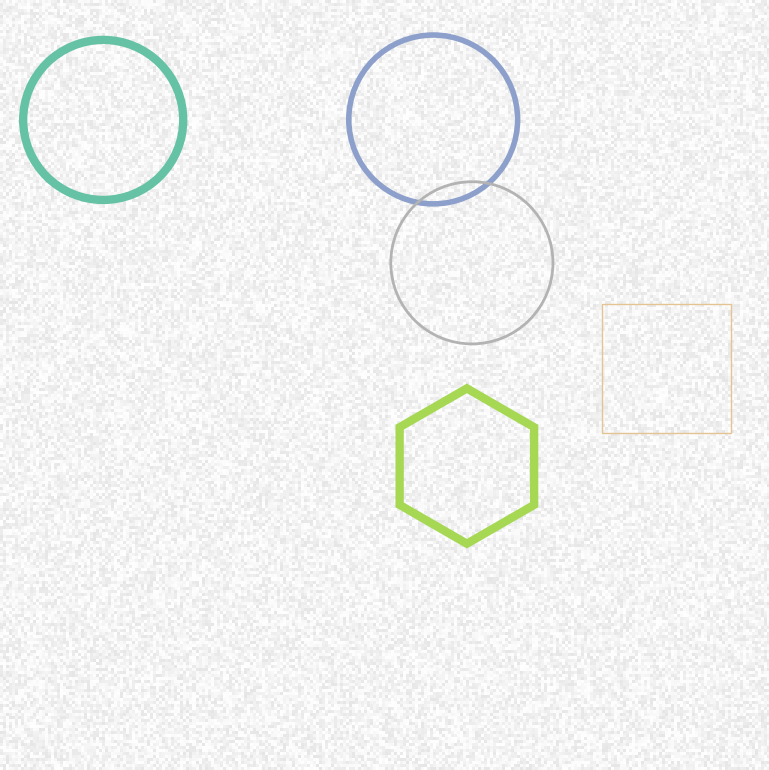[{"shape": "circle", "thickness": 3, "radius": 0.52, "center": [0.134, 0.844]}, {"shape": "circle", "thickness": 2, "radius": 0.55, "center": [0.563, 0.845]}, {"shape": "hexagon", "thickness": 3, "radius": 0.5, "center": [0.606, 0.395]}, {"shape": "square", "thickness": 0.5, "radius": 0.42, "center": [0.866, 0.522]}, {"shape": "circle", "thickness": 1, "radius": 0.53, "center": [0.613, 0.659]}]